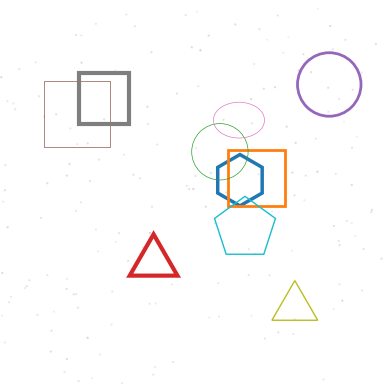[{"shape": "hexagon", "thickness": 2.5, "radius": 0.33, "center": [0.623, 0.532]}, {"shape": "square", "thickness": 2, "radius": 0.37, "center": [0.666, 0.538]}, {"shape": "circle", "thickness": 0.5, "radius": 0.37, "center": [0.571, 0.606]}, {"shape": "triangle", "thickness": 3, "radius": 0.36, "center": [0.399, 0.32]}, {"shape": "circle", "thickness": 2, "radius": 0.41, "center": [0.855, 0.781]}, {"shape": "square", "thickness": 0.5, "radius": 0.43, "center": [0.201, 0.703]}, {"shape": "oval", "thickness": 0.5, "radius": 0.33, "center": [0.621, 0.688]}, {"shape": "square", "thickness": 3, "radius": 0.33, "center": [0.27, 0.744]}, {"shape": "triangle", "thickness": 1, "radius": 0.34, "center": [0.766, 0.202]}, {"shape": "pentagon", "thickness": 1, "radius": 0.42, "center": [0.636, 0.407]}]